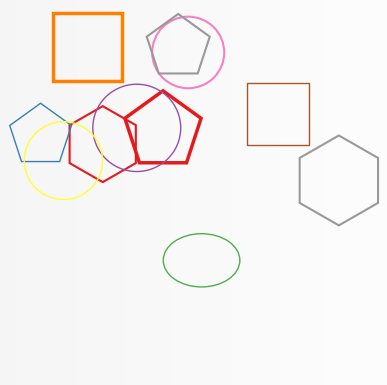[{"shape": "pentagon", "thickness": 2.5, "radius": 0.52, "center": [0.421, 0.661]}, {"shape": "hexagon", "thickness": 1.5, "radius": 0.49, "center": [0.265, 0.626]}, {"shape": "pentagon", "thickness": 1, "radius": 0.42, "center": [0.105, 0.648]}, {"shape": "oval", "thickness": 1, "radius": 0.49, "center": [0.52, 0.324]}, {"shape": "circle", "thickness": 1, "radius": 0.57, "center": [0.353, 0.668]}, {"shape": "square", "thickness": 2.5, "radius": 0.44, "center": [0.225, 0.878]}, {"shape": "circle", "thickness": 1, "radius": 0.51, "center": [0.164, 0.583]}, {"shape": "square", "thickness": 1, "radius": 0.4, "center": [0.718, 0.703]}, {"shape": "circle", "thickness": 1.5, "radius": 0.46, "center": [0.486, 0.864]}, {"shape": "pentagon", "thickness": 1.5, "radius": 0.43, "center": [0.46, 0.878]}, {"shape": "hexagon", "thickness": 1.5, "radius": 0.58, "center": [0.874, 0.531]}]